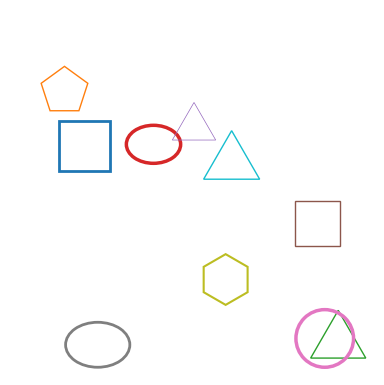[{"shape": "square", "thickness": 2, "radius": 0.33, "center": [0.219, 0.62]}, {"shape": "pentagon", "thickness": 1, "radius": 0.32, "center": [0.167, 0.764]}, {"shape": "triangle", "thickness": 1, "radius": 0.41, "center": [0.878, 0.111]}, {"shape": "oval", "thickness": 2.5, "radius": 0.35, "center": [0.399, 0.625]}, {"shape": "triangle", "thickness": 0.5, "radius": 0.33, "center": [0.504, 0.669]}, {"shape": "square", "thickness": 1, "radius": 0.29, "center": [0.826, 0.419]}, {"shape": "circle", "thickness": 2.5, "radius": 0.37, "center": [0.843, 0.121]}, {"shape": "oval", "thickness": 2, "radius": 0.42, "center": [0.254, 0.104]}, {"shape": "hexagon", "thickness": 1.5, "radius": 0.33, "center": [0.586, 0.274]}, {"shape": "triangle", "thickness": 1, "radius": 0.42, "center": [0.602, 0.577]}]